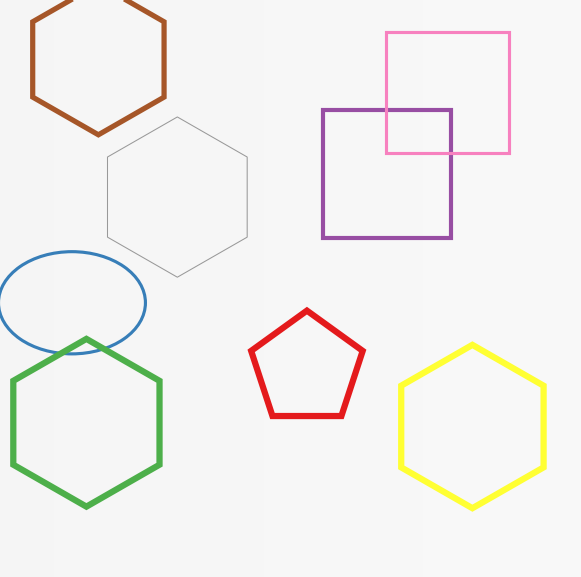[{"shape": "pentagon", "thickness": 3, "radius": 0.5, "center": [0.528, 0.36]}, {"shape": "oval", "thickness": 1.5, "radius": 0.63, "center": [0.124, 0.475]}, {"shape": "hexagon", "thickness": 3, "radius": 0.73, "center": [0.149, 0.267]}, {"shape": "square", "thickness": 2, "radius": 0.55, "center": [0.666, 0.698]}, {"shape": "hexagon", "thickness": 3, "radius": 0.71, "center": [0.813, 0.261]}, {"shape": "hexagon", "thickness": 2.5, "radius": 0.65, "center": [0.169, 0.896]}, {"shape": "square", "thickness": 1.5, "radius": 0.53, "center": [0.77, 0.839]}, {"shape": "hexagon", "thickness": 0.5, "radius": 0.69, "center": [0.305, 0.658]}]